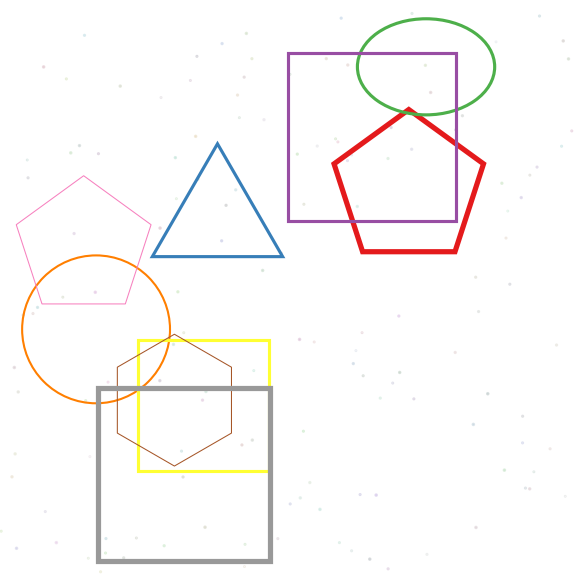[{"shape": "pentagon", "thickness": 2.5, "radius": 0.68, "center": [0.708, 0.673]}, {"shape": "triangle", "thickness": 1.5, "radius": 0.65, "center": [0.377, 0.62]}, {"shape": "oval", "thickness": 1.5, "radius": 0.59, "center": [0.738, 0.883]}, {"shape": "square", "thickness": 1.5, "radius": 0.73, "center": [0.644, 0.762]}, {"shape": "circle", "thickness": 1, "radius": 0.64, "center": [0.166, 0.429]}, {"shape": "square", "thickness": 1.5, "radius": 0.57, "center": [0.352, 0.297]}, {"shape": "hexagon", "thickness": 0.5, "radius": 0.57, "center": [0.302, 0.306]}, {"shape": "pentagon", "thickness": 0.5, "radius": 0.61, "center": [0.145, 0.572]}, {"shape": "square", "thickness": 2.5, "radius": 0.75, "center": [0.319, 0.177]}]